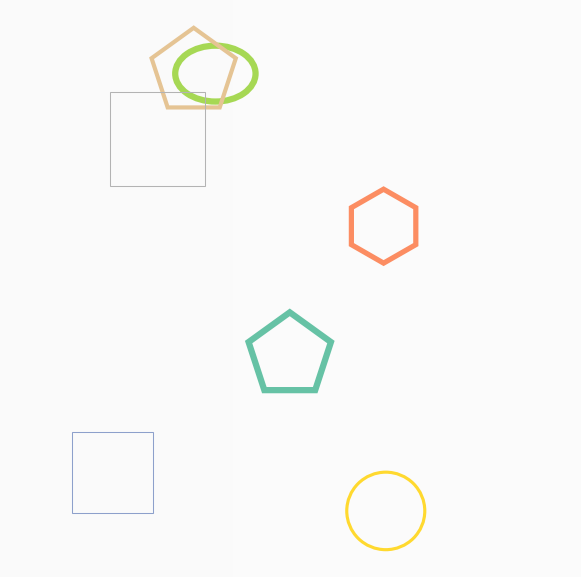[{"shape": "pentagon", "thickness": 3, "radius": 0.37, "center": [0.499, 0.384]}, {"shape": "hexagon", "thickness": 2.5, "radius": 0.32, "center": [0.66, 0.608]}, {"shape": "square", "thickness": 0.5, "radius": 0.35, "center": [0.193, 0.181]}, {"shape": "oval", "thickness": 3, "radius": 0.35, "center": [0.371, 0.872]}, {"shape": "circle", "thickness": 1.5, "radius": 0.34, "center": [0.664, 0.114]}, {"shape": "pentagon", "thickness": 2, "radius": 0.38, "center": [0.333, 0.875]}, {"shape": "square", "thickness": 0.5, "radius": 0.41, "center": [0.271, 0.758]}]